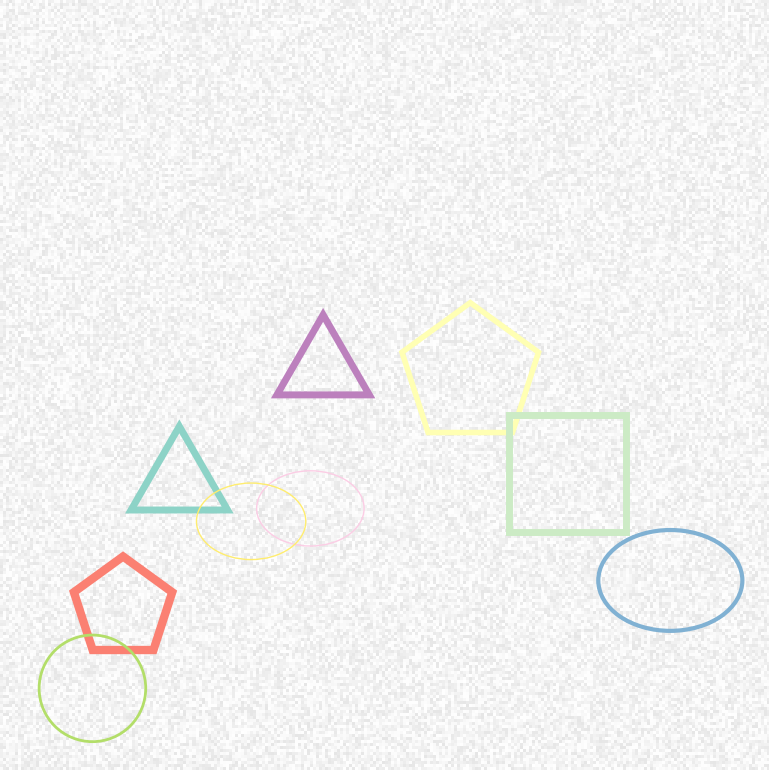[{"shape": "triangle", "thickness": 2.5, "radius": 0.36, "center": [0.233, 0.374]}, {"shape": "pentagon", "thickness": 2, "radius": 0.47, "center": [0.611, 0.514]}, {"shape": "pentagon", "thickness": 3, "radius": 0.34, "center": [0.16, 0.21]}, {"shape": "oval", "thickness": 1.5, "radius": 0.47, "center": [0.871, 0.246]}, {"shape": "circle", "thickness": 1, "radius": 0.35, "center": [0.12, 0.106]}, {"shape": "oval", "thickness": 0.5, "radius": 0.35, "center": [0.403, 0.34]}, {"shape": "triangle", "thickness": 2.5, "radius": 0.35, "center": [0.42, 0.522]}, {"shape": "square", "thickness": 2.5, "radius": 0.38, "center": [0.737, 0.385]}, {"shape": "oval", "thickness": 0.5, "radius": 0.35, "center": [0.326, 0.323]}]